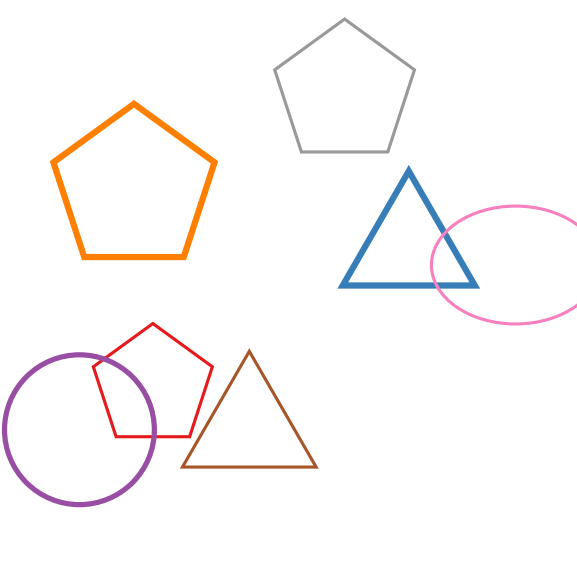[{"shape": "pentagon", "thickness": 1.5, "radius": 0.54, "center": [0.265, 0.331]}, {"shape": "triangle", "thickness": 3, "radius": 0.66, "center": [0.708, 0.571]}, {"shape": "circle", "thickness": 2.5, "radius": 0.65, "center": [0.138, 0.255]}, {"shape": "pentagon", "thickness": 3, "radius": 0.73, "center": [0.232, 0.673]}, {"shape": "triangle", "thickness": 1.5, "radius": 0.67, "center": [0.432, 0.257]}, {"shape": "oval", "thickness": 1.5, "radius": 0.73, "center": [0.893, 0.54]}, {"shape": "pentagon", "thickness": 1.5, "radius": 0.64, "center": [0.597, 0.839]}]